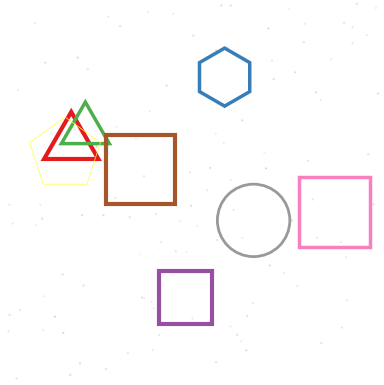[{"shape": "triangle", "thickness": 3, "radius": 0.41, "center": [0.185, 0.628]}, {"shape": "hexagon", "thickness": 2.5, "radius": 0.38, "center": [0.583, 0.8]}, {"shape": "triangle", "thickness": 2.5, "radius": 0.36, "center": [0.222, 0.663]}, {"shape": "square", "thickness": 3, "radius": 0.34, "center": [0.482, 0.227]}, {"shape": "pentagon", "thickness": 0.5, "radius": 0.48, "center": [0.169, 0.6]}, {"shape": "square", "thickness": 3, "radius": 0.45, "center": [0.365, 0.559]}, {"shape": "square", "thickness": 2.5, "radius": 0.46, "center": [0.869, 0.449]}, {"shape": "circle", "thickness": 2, "radius": 0.47, "center": [0.659, 0.428]}]